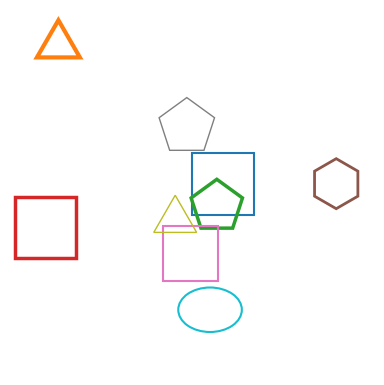[{"shape": "square", "thickness": 1.5, "radius": 0.4, "center": [0.579, 0.522]}, {"shape": "triangle", "thickness": 3, "radius": 0.32, "center": [0.152, 0.883]}, {"shape": "pentagon", "thickness": 2.5, "radius": 0.35, "center": [0.563, 0.464]}, {"shape": "square", "thickness": 2.5, "radius": 0.39, "center": [0.118, 0.41]}, {"shape": "hexagon", "thickness": 2, "radius": 0.32, "center": [0.873, 0.523]}, {"shape": "square", "thickness": 1.5, "radius": 0.36, "center": [0.496, 0.342]}, {"shape": "pentagon", "thickness": 1, "radius": 0.38, "center": [0.485, 0.671]}, {"shape": "triangle", "thickness": 1, "radius": 0.32, "center": [0.455, 0.429]}, {"shape": "oval", "thickness": 1.5, "radius": 0.41, "center": [0.546, 0.195]}]